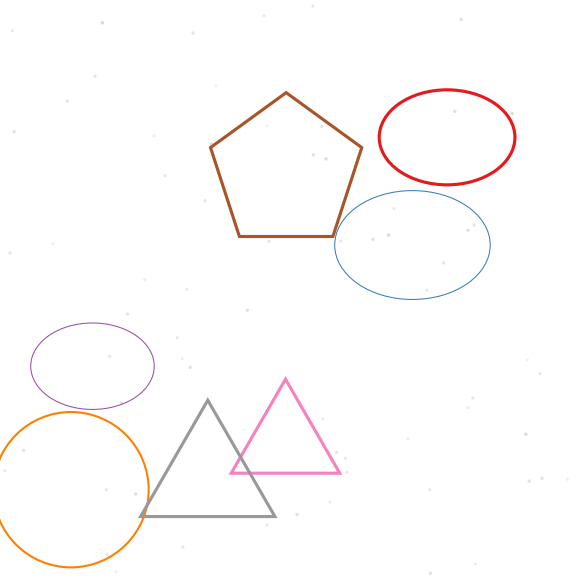[{"shape": "oval", "thickness": 1.5, "radius": 0.59, "center": [0.774, 0.761]}, {"shape": "oval", "thickness": 0.5, "radius": 0.67, "center": [0.714, 0.575]}, {"shape": "oval", "thickness": 0.5, "radius": 0.53, "center": [0.16, 0.365]}, {"shape": "circle", "thickness": 1, "radius": 0.67, "center": [0.123, 0.151]}, {"shape": "pentagon", "thickness": 1.5, "radius": 0.69, "center": [0.496, 0.701]}, {"shape": "triangle", "thickness": 1.5, "radius": 0.54, "center": [0.494, 0.234]}, {"shape": "triangle", "thickness": 1.5, "radius": 0.67, "center": [0.36, 0.172]}]